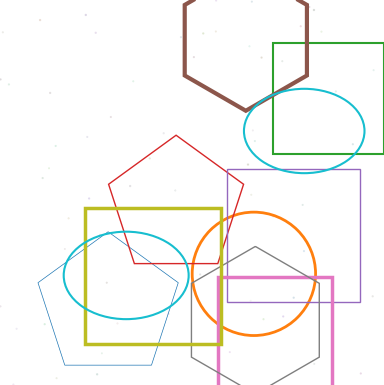[{"shape": "pentagon", "thickness": 0.5, "radius": 0.96, "center": [0.281, 0.206]}, {"shape": "circle", "thickness": 2, "radius": 0.8, "center": [0.659, 0.289]}, {"shape": "square", "thickness": 1.5, "radius": 0.72, "center": [0.852, 0.743]}, {"shape": "pentagon", "thickness": 1, "radius": 0.92, "center": [0.457, 0.464]}, {"shape": "square", "thickness": 1, "radius": 0.86, "center": [0.762, 0.388]}, {"shape": "hexagon", "thickness": 3, "radius": 0.92, "center": [0.638, 0.896]}, {"shape": "square", "thickness": 2.5, "radius": 0.74, "center": [0.714, 0.133]}, {"shape": "hexagon", "thickness": 1, "radius": 0.96, "center": [0.663, 0.168]}, {"shape": "square", "thickness": 2.5, "radius": 0.88, "center": [0.397, 0.284]}, {"shape": "oval", "thickness": 1.5, "radius": 0.78, "center": [0.79, 0.66]}, {"shape": "oval", "thickness": 1.5, "radius": 0.81, "center": [0.328, 0.285]}]